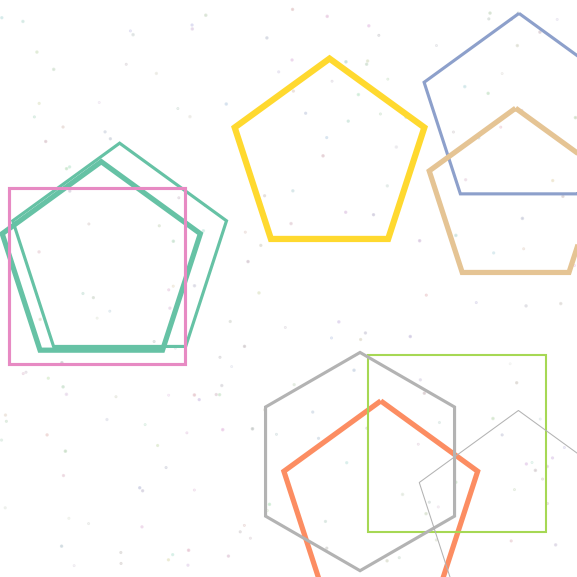[{"shape": "pentagon", "thickness": 1.5, "radius": 0.97, "center": [0.207, 0.557]}, {"shape": "pentagon", "thickness": 2.5, "radius": 0.9, "center": [0.175, 0.539]}, {"shape": "pentagon", "thickness": 2.5, "radius": 0.88, "center": [0.659, 0.129]}, {"shape": "pentagon", "thickness": 1.5, "radius": 0.86, "center": [0.899, 0.803]}, {"shape": "square", "thickness": 1.5, "radius": 0.76, "center": [0.168, 0.521]}, {"shape": "square", "thickness": 1, "radius": 0.77, "center": [0.792, 0.231]}, {"shape": "pentagon", "thickness": 3, "radius": 0.86, "center": [0.571, 0.725]}, {"shape": "pentagon", "thickness": 2.5, "radius": 0.79, "center": [0.893, 0.655]}, {"shape": "hexagon", "thickness": 1.5, "radius": 0.94, "center": [0.623, 0.2]}, {"shape": "pentagon", "thickness": 0.5, "radius": 0.9, "center": [0.898, 0.108]}]